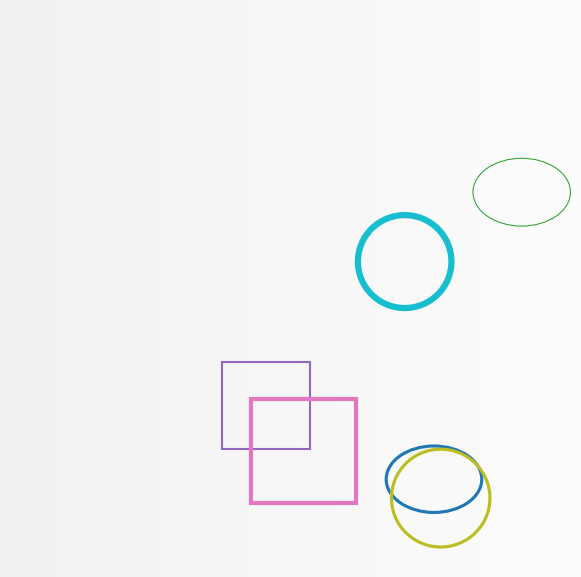[{"shape": "oval", "thickness": 1.5, "radius": 0.41, "center": [0.747, 0.169]}, {"shape": "oval", "thickness": 0.5, "radius": 0.42, "center": [0.898, 0.666]}, {"shape": "square", "thickness": 1, "radius": 0.38, "center": [0.458, 0.297]}, {"shape": "square", "thickness": 2, "radius": 0.45, "center": [0.522, 0.218]}, {"shape": "circle", "thickness": 1.5, "radius": 0.42, "center": [0.758, 0.137]}, {"shape": "circle", "thickness": 3, "radius": 0.4, "center": [0.696, 0.546]}]